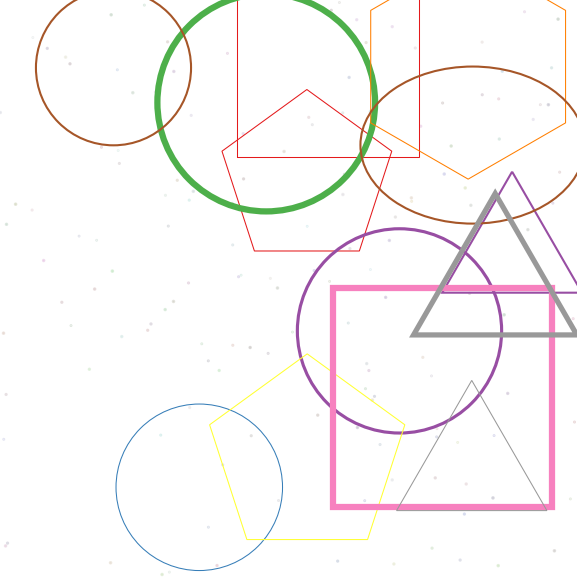[{"shape": "square", "thickness": 0.5, "radius": 0.79, "center": [0.568, 0.886]}, {"shape": "pentagon", "thickness": 0.5, "radius": 0.77, "center": [0.531, 0.69]}, {"shape": "circle", "thickness": 0.5, "radius": 0.72, "center": [0.345, 0.155]}, {"shape": "circle", "thickness": 3, "radius": 0.94, "center": [0.461, 0.822]}, {"shape": "circle", "thickness": 1.5, "radius": 0.88, "center": [0.692, 0.426]}, {"shape": "triangle", "thickness": 1, "radius": 0.7, "center": [0.887, 0.562]}, {"shape": "hexagon", "thickness": 0.5, "radius": 0.97, "center": [0.811, 0.884]}, {"shape": "pentagon", "thickness": 0.5, "radius": 0.89, "center": [0.532, 0.209]}, {"shape": "oval", "thickness": 1, "radius": 0.97, "center": [0.818, 0.748]}, {"shape": "circle", "thickness": 1, "radius": 0.67, "center": [0.197, 0.882]}, {"shape": "square", "thickness": 3, "radius": 0.95, "center": [0.766, 0.31]}, {"shape": "triangle", "thickness": 0.5, "radius": 0.75, "center": [0.817, 0.19]}, {"shape": "triangle", "thickness": 2.5, "radius": 0.82, "center": [0.857, 0.501]}]